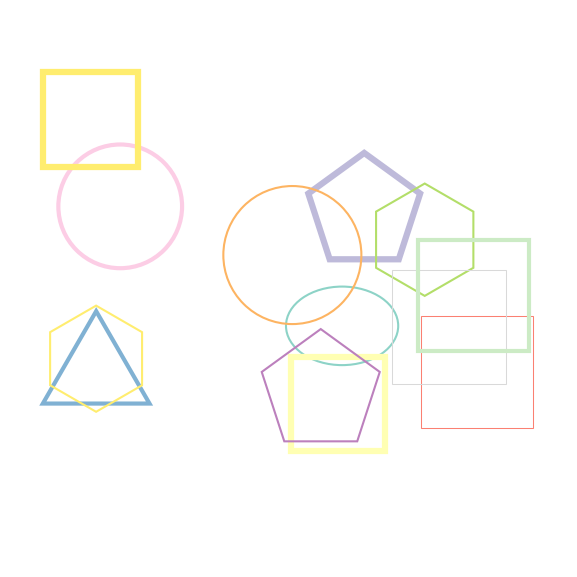[{"shape": "oval", "thickness": 1, "radius": 0.49, "center": [0.592, 0.435]}, {"shape": "square", "thickness": 3, "radius": 0.41, "center": [0.585, 0.3]}, {"shape": "pentagon", "thickness": 3, "radius": 0.51, "center": [0.631, 0.633]}, {"shape": "square", "thickness": 0.5, "radius": 0.48, "center": [0.826, 0.356]}, {"shape": "triangle", "thickness": 2, "radius": 0.53, "center": [0.167, 0.354]}, {"shape": "circle", "thickness": 1, "radius": 0.6, "center": [0.506, 0.557]}, {"shape": "hexagon", "thickness": 1, "radius": 0.49, "center": [0.735, 0.584]}, {"shape": "circle", "thickness": 2, "radius": 0.54, "center": [0.208, 0.642]}, {"shape": "square", "thickness": 0.5, "radius": 0.49, "center": [0.778, 0.433]}, {"shape": "pentagon", "thickness": 1, "radius": 0.54, "center": [0.555, 0.322]}, {"shape": "square", "thickness": 2, "radius": 0.48, "center": [0.819, 0.487]}, {"shape": "square", "thickness": 3, "radius": 0.41, "center": [0.156, 0.793]}, {"shape": "hexagon", "thickness": 1, "radius": 0.46, "center": [0.166, 0.378]}]